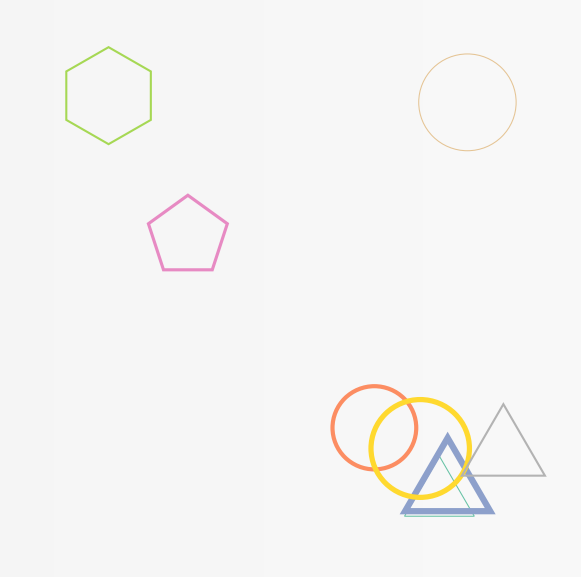[{"shape": "triangle", "thickness": 0.5, "radius": 0.35, "center": [0.756, 0.14]}, {"shape": "circle", "thickness": 2, "radius": 0.36, "center": [0.644, 0.258]}, {"shape": "triangle", "thickness": 3, "radius": 0.42, "center": [0.77, 0.156]}, {"shape": "pentagon", "thickness": 1.5, "radius": 0.36, "center": [0.323, 0.59]}, {"shape": "hexagon", "thickness": 1, "radius": 0.42, "center": [0.187, 0.833]}, {"shape": "circle", "thickness": 2.5, "radius": 0.42, "center": [0.723, 0.223]}, {"shape": "circle", "thickness": 0.5, "radius": 0.42, "center": [0.804, 0.822]}, {"shape": "triangle", "thickness": 1, "radius": 0.41, "center": [0.866, 0.217]}]